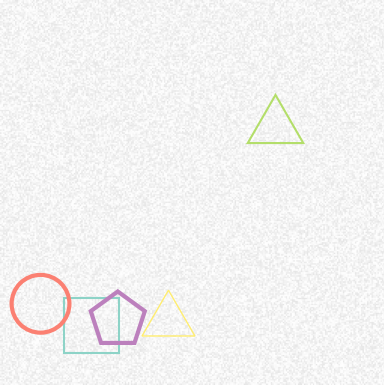[{"shape": "square", "thickness": 1.5, "radius": 0.36, "center": [0.238, 0.155]}, {"shape": "circle", "thickness": 3, "radius": 0.38, "center": [0.105, 0.211]}, {"shape": "triangle", "thickness": 1.5, "radius": 0.42, "center": [0.716, 0.67]}, {"shape": "pentagon", "thickness": 3, "radius": 0.37, "center": [0.306, 0.169]}, {"shape": "triangle", "thickness": 1, "radius": 0.4, "center": [0.438, 0.167]}]